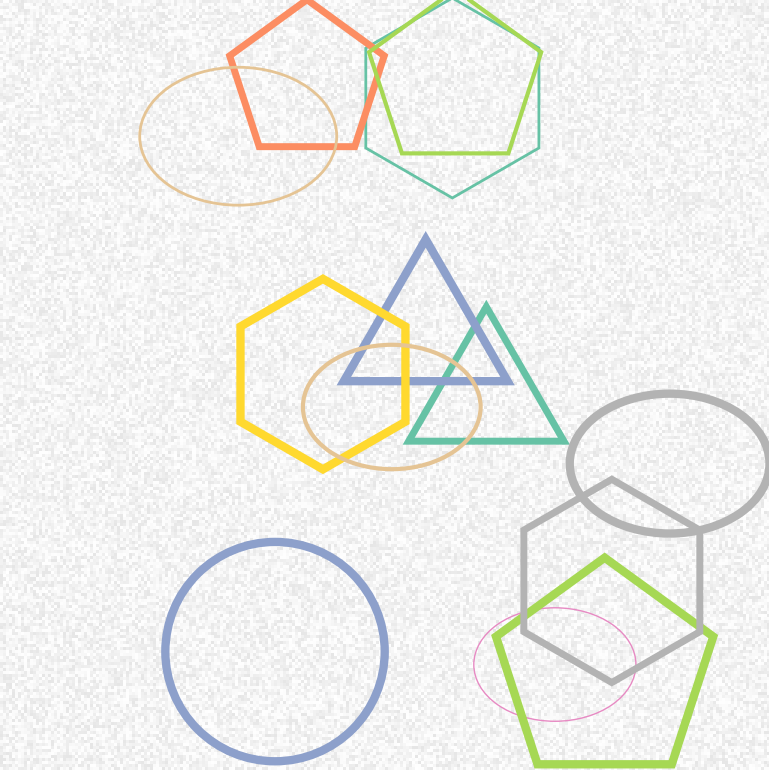[{"shape": "hexagon", "thickness": 1, "radius": 0.65, "center": [0.587, 0.873]}, {"shape": "triangle", "thickness": 2.5, "radius": 0.58, "center": [0.632, 0.485]}, {"shape": "pentagon", "thickness": 2.5, "radius": 0.53, "center": [0.399, 0.895]}, {"shape": "triangle", "thickness": 3, "radius": 0.61, "center": [0.553, 0.566]}, {"shape": "circle", "thickness": 3, "radius": 0.71, "center": [0.357, 0.154]}, {"shape": "oval", "thickness": 0.5, "radius": 0.53, "center": [0.721, 0.137]}, {"shape": "pentagon", "thickness": 1.5, "radius": 0.59, "center": [0.591, 0.896]}, {"shape": "pentagon", "thickness": 3, "radius": 0.74, "center": [0.785, 0.127]}, {"shape": "hexagon", "thickness": 3, "radius": 0.62, "center": [0.419, 0.514]}, {"shape": "oval", "thickness": 1, "radius": 0.64, "center": [0.309, 0.823]}, {"shape": "oval", "thickness": 1.5, "radius": 0.58, "center": [0.509, 0.471]}, {"shape": "oval", "thickness": 3, "radius": 0.65, "center": [0.87, 0.398]}, {"shape": "hexagon", "thickness": 2.5, "radius": 0.66, "center": [0.795, 0.246]}]